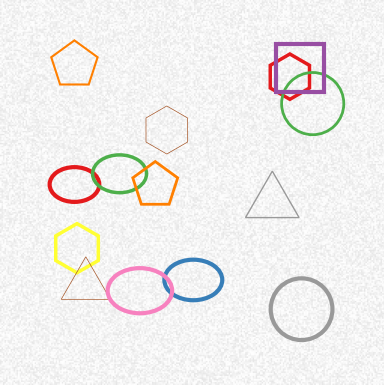[{"shape": "hexagon", "thickness": 2.5, "radius": 0.29, "center": [0.753, 0.801]}, {"shape": "oval", "thickness": 3, "radius": 0.32, "center": [0.193, 0.521]}, {"shape": "oval", "thickness": 3, "radius": 0.38, "center": [0.502, 0.273]}, {"shape": "circle", "thickness": 2, "radius": 0.4, "center": [0.812, 0.731]}, {"shape": "oval", "thickness": 2.5, "radius": 0.35, "center": [0.311, 0.549]}, {"shape": "square", "thickness": 3, "radius": 0.31, "center": [0.779, 0.823]}, {"shape": "pentagon", "thickness": 2, "radius": 0.31, "center": [0.403, 0.519]}, {"shape": "pentagon", "thickness": 1.5, "radius": 0.32, "center": [0.193, 0.832]}, {"shape": "hexagon", "thickness": 2.5, "radius": 0.32, "center": [0.2, 0.355]}, {"shape": "triangle", "thickness": 0.5, "radius": 0.37, "center": [0.223, 0.259]}, {"shape": "hexagon", "thickness": 0.5, "radius": 0.31, "center": [0.433, 0.662]}, {"shape": "oval", "thickness": 3, "radius": 0.42, "center": [0.363, 0.245]}, {"shape": "triangle", "thickness": 1, "radius": 0.4, "center": [0.707, 0.475]}, {"shape": "circle", "thickness": 3, "radius": 0.4, "center": [0.783, 0.197]}]